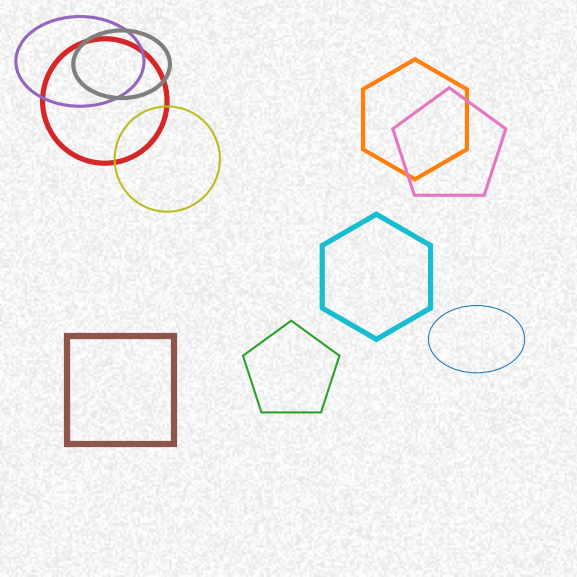[{"shape": "oval", "thickness": 0.5, "radius": 0.42, "center": [0.825, 0.412]}, {"shape": "hexagon", "thickness": 2, "radius": 0.52, "center": [0.719, 0.793]}, {"shape": "pentagon", "thickness": 1, "radius": 0.44, "center": [0.504, 0.356]}, {"shape": "circle", "thickness": 2.5, "radius": 0.54, "center": [0.181, 0.824]}, {"shape": "oval", "thickness": 1.5, "radius": 0.55, "center": [0.138, 0.893]}, {"shape": "square", "thickness": 3, "radius": 0.46, "center": [0.209, 0.324]}, {"shape": "pentagon", "thickness": 1.5, "radius": 0.51, "center": [0.778, 0.744]}, {"shape": "oval", "thickness": 2, "radius": 0.42, "center": [0.211, 0.888]}, {"shape": "circle", "thickness": 1, "radius": 0.46, "center": [0.29, 0.724]}, {"shape": "hexagon", "thickness": 2.5, "radius": 0.54, "center": [0.652, 0.52]}]